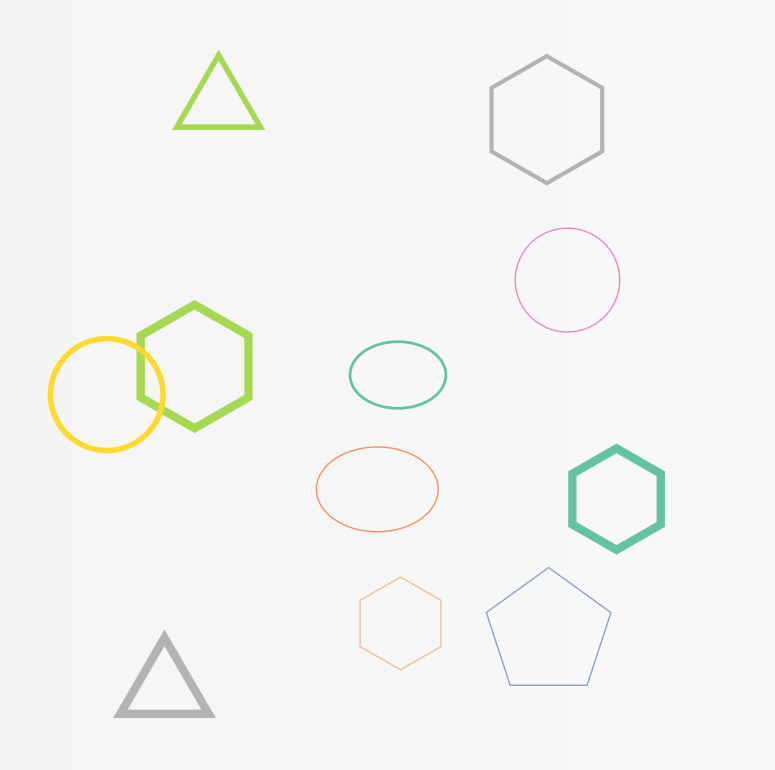[{"shape": "oval", "thickness": 1, "radius": 0.31, "center": [0.514, 0.513]}, {"shape": "hexagon", "thickness": 3, "radius": 0.33, "center": [0.796, 0.352]}, {"shape": "oval", "thickness": 0.5, "radius": 0.39, "center": [0.487, 0.364]}, {"shape": "pentagon", "thickness": 0.5, "radius": 0.42, "center": [0.708, 0.178]}, {"shape": "circle", "thickness": 0.5, "radius": 0.34, "center": [0.732, 0.636]}, {"shape": "hexagon", "thickness": 3, "radius": 0.4, "center": [0.251, 0.524]}, {"shape": "triangle", "thickness": 2, "radius": 0.31, "center": [0.282, 0.866]}, {"shape": "circle", "thickness": 2, "radius": 0.36, "center": [0.138, 0.488]}, {"shape": "hexagon", "thickness": 0.5, "radius": 0.3, "center": [0.517, 0.19]}, {"shape": "hexagon", "thickness": 1.5, "radius": 0.41, "center": [0.706, 0.845]}, {"shape": "triangle", "thickness": 3, "radius": 0.33, "center": [0.212, 0.106]}]